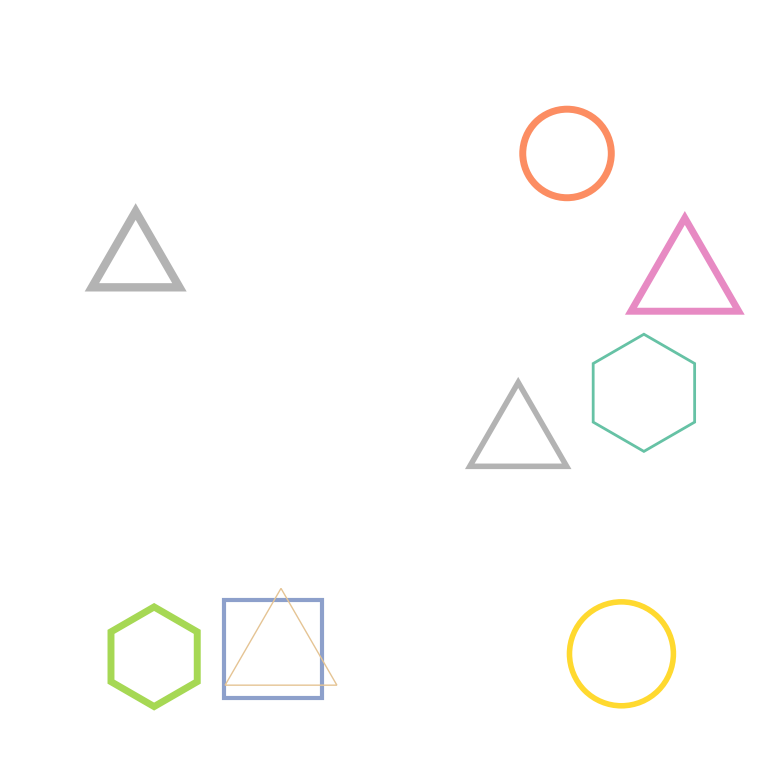[{"shape": "hexagon", "thickness": 1, "radius": 0.38, "center": [0.836, 0.49]}, {"shape": "circle", "thickness": 2.5, "radius": 0.29, "center": [0.736, 0.801]}, {"shape": "square", "thickness": 1.5, "radius": 0.32, "center": [0.355, 0.157]}, {"shape": "triangle", "thickness": 2.5, "radius": 0.4, "center": [0.889, 0.636]}, {"shape": "hexagon", "thickness": 2.5, "radius": 0.32, "center": [0.2, 0.147]}, {"shape": "circle", "thickness": 2, "radius": 0.34, "center": [0.807, 0.151]}, {"shape": "triangle", "thickness": 0.5, "radius": 0.42, "center": [0.365, 0.152]}, {"shape": "triangle", "thickness": 3, "radius": 0.33, "center": [0.176, 0.66]}, {"shape": "triangle", "thickness": 2, "radius": 0.36, "center": [0.673, 0.431]}]